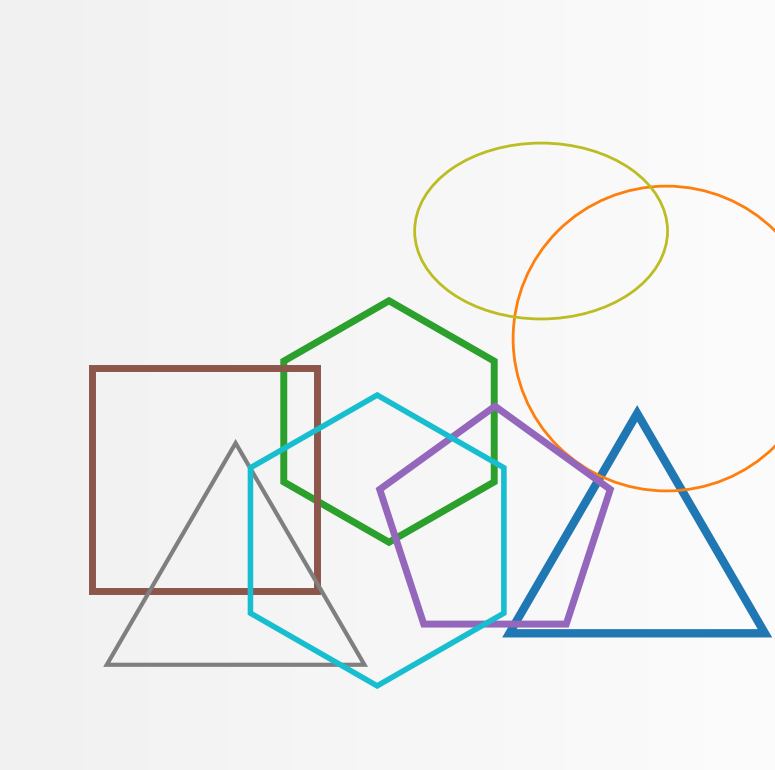[{"shape": "triangle", "thickness": 3, "radius": 0.95, "center": [0.822, 0.273]}, {"shape": "circle", "thickness": 1, "radius": 0.99, "center": [0.86, 0.56]}, {"shape": "hexagon", "thickness": 2.5, "radius": 0.78, "center": [0.502, 0.453]}, {"shape": "pentagon", "thickness": 2.5, "radius": 0.78, "center": [0.639, 0.316]}, {"shape": "square", "thickness": 2.5, "radius": 0.72, "center": [0.264, 0.378]}, {"shape": "triangle", "thickness": 1.5, "radius": 0.96, "center": [0.304, 0.233]}, {"shape": "oval", "thickness": 1, "radius": 0.82, "center": [0.698, 0.7]}, {"shape": "hexagon", "thickness": 2, "radius": 0.94, "center": [0.487, 0.298]}]